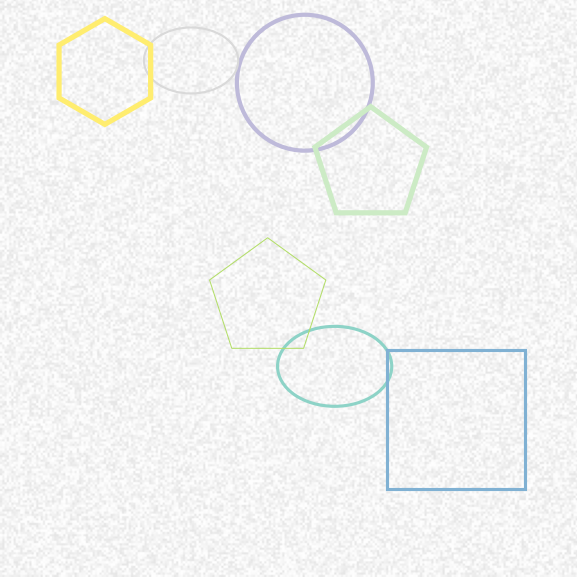[{"shape": "oval", "thickness": 1.5, "radius": 0.49, "center": [0.579, 0.365]}, {"shape": "circle", "thickness": 2, "radius": 0.59, "center": [0.528, 0.856]}, {"shape": "square", "thickness": 1.5, "radius": 0.6, "center": [0.79, 0.273]}, {"shape": "pentagon", "thickness": 0.5, "radius": 0.53, "center": [0.464, 0.482]}, {"shape": "oval", "thickness": 1, "radius": 0.41, "center": [0.331, 0.894]}, {"shape": "pentagon", "thickness": 2.5, "radius": 0.51, "center": [0.642, 0.713]}, {"shape": "hexagon", "thickness": 2.5, "radius": 0.46, "center": [0.182, 0.875]}]